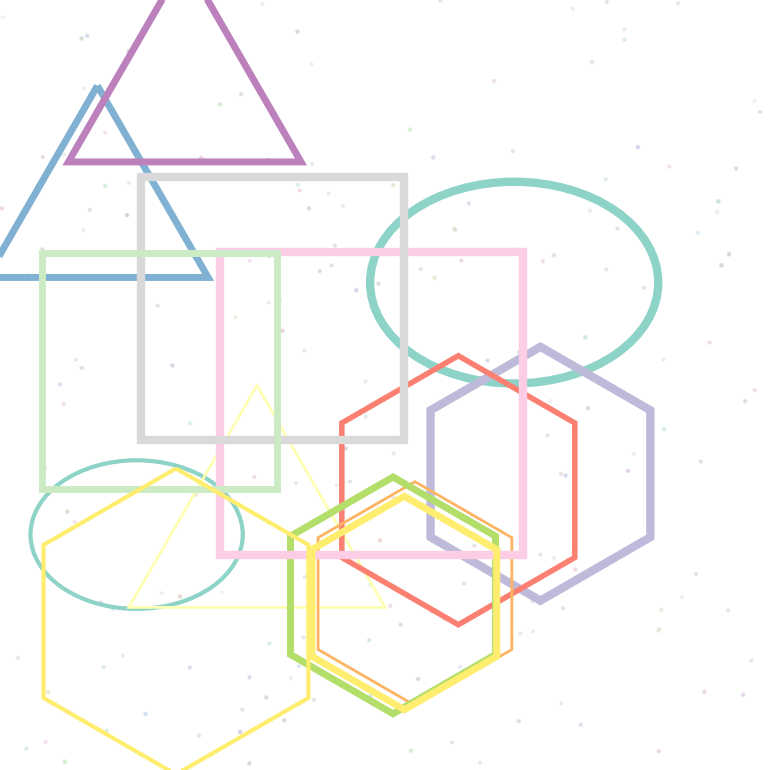[{"shape": "oval", "thickness": 3, "radius": 0.94, "center": [0.668, 0.633]}, {"shape": "oval", "thickness": 1.5, "radius": 0.69, "center": [0.177, 0.306]}, {"shape": "triangle", "thickness": 1, "radius": 0.96, "center": [0.334, 0.307]}, {"shape": "hexagon", "thickness": 3, "radius": 0.82, "center": [0.702, 0.385]}, {"shape": "hexagon", "thickness": 2, "radius": 0.87, "center": [0.595, 0.363]}, {"shape": "triangle", "thickness": 2.5, "radius": 0.83, "center": [0.127, 0.723]}, {"shape": "hexagon", "thickness": 1, "radius": 0.73, "center": [0.539, 0.229]}, {"shape": "hexagon", "thickness": 2.5, "radius": 0.77, "center": [0.51, 0.227]}, {"shape": "square", "thickness": 3, "radius": 0.98, "center": [0.483, 0.476]}, {"shape": "square", "thickness": 3, "radius": 0.85, "center": [0.354, 0.599]}, {"shape": "triangle", "thickness": 2.5, "radius": 0.87, "center": [0.24, 0.877]}, {"shape": "square", "thickness": 2.5, "radius": 0.76, "center": [0.207, 0.518]}, {"shape": "hexagon", "thickness": 1.5, "radius": 0.99, "center": [0.229, 0.193]}, {"shape": "hexagon", "thickness": 2.5, "radius": 0.69, "center": [0.525, 0.217]}]